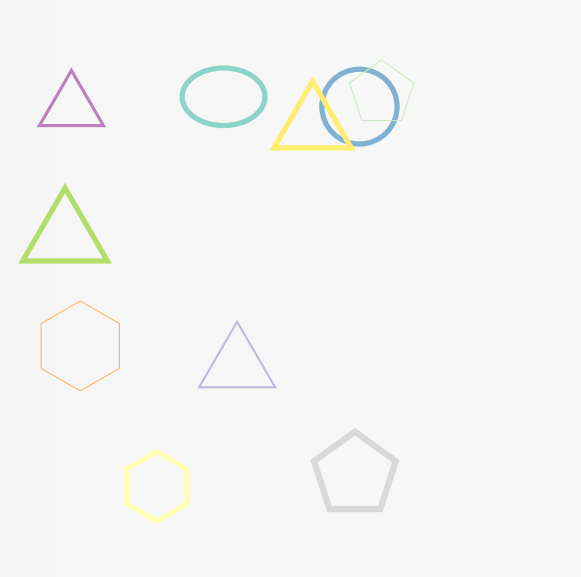[{"shape": "oval", "thickness": 2.5, "radius": 0.36, "center": [0.385, 0.832]}, {"shape": "hexagon", "thickness": 2.5, "radius": 0.3, "center": [0.27, 0.157]}, {"shape": "triangle", "thickness": 1, "radius": 0.38, "center": [0.408, 0.366]}, {"shape": "circle", "thickness": 2.5, "radius": 0.32, "center": [0.618, 0.815]}, {"shape": "hexagon", "thickness": 0.5, "radius": 0.39, "center": [0.138, 0.4]}, {"shape": "triangle", "thickness": 2.5, "radius": 0.42, "center": [0.112, 0.589]}, {"shape": "pentagon", "thickness": 3, "radius": 0.37, "center": [0.611, 0.178]}, {"shape": "triangle", "thickness": 1.5, "radius": 0.32, "center": [0.123, 0.813]}, {"shape": "pentagon", "thickness": 0.5, "radius": 0.29, "center": [0.657, 0.837]}, {"shape": "triangle", "thickness": 2.5, "radius": 0.38, "center": [0.538, 0.782]}]